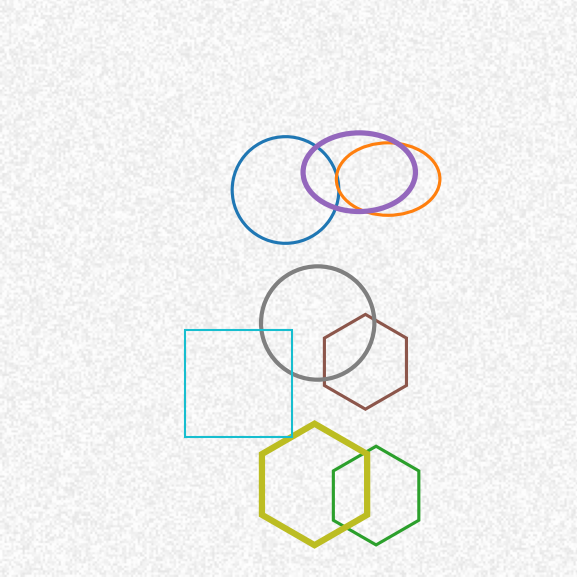[{"shape": "circle", "thickness": 1.5, "radius": 0.46, "center": [0.494, 0.67]}, {"shape": "oval", "thickness": 1.5, "radius": 0.45, "center": [0.672, 0.689]}, {"shape": "hexagon", "thickness": 1.5, "radius": 0.43, "center": [0.651, 0.141]}, {"shape": "oval", "thickness": 2.5, "radius": 0.49, "center": [0.622, 0.701]}, {"shape": "hexagon", "thickness": 1.5, "radius": 0.41, "center": [0.633, 0.373]}, {"shape": "circle", "thickness": 2, "radius": 0.49, "center": [0.55, 0.44]}, {"shape": "hexagon", "thickness": 3, "radius": 0.53, "center": [0.545, 0.16]}, {"shape": "square", "thickness": 1, "radius": 0.46, "center": [0.413, 0.335]}]